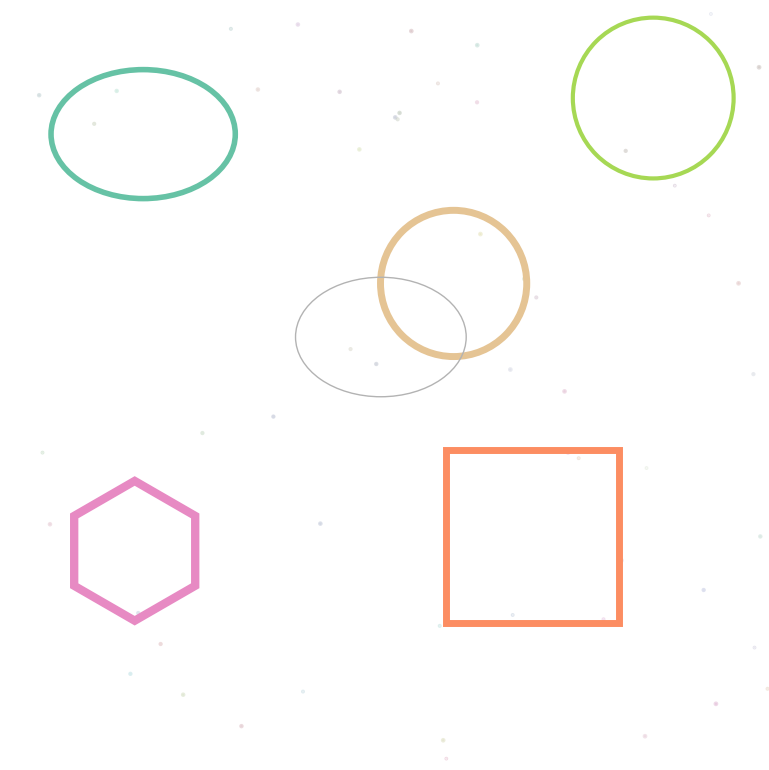[{"shape": "oval", "thickness": 2, "radius": 0.6, "center": [0.186, 0.826]}, {"shape": "square", "thickness": 2.5, "radius": 0.56, "center": [0.692, 0.303]}, {"shape": "hexagon", "thickness": 3, "radius": 0.45, "center": [0.175, 0.285]}, {"shape": "circle", "thickness": 1.5, "radius": 0.52, "center": [0.848, 0.873]}, {"shape": "circle", "thickness": 2.5, "radius": 0.47, "center": [0.589, 0.632]}, {"shape": "oval", "thickness": 0.5, "radius": 0.55, "center": [0.495, 0.562]}]